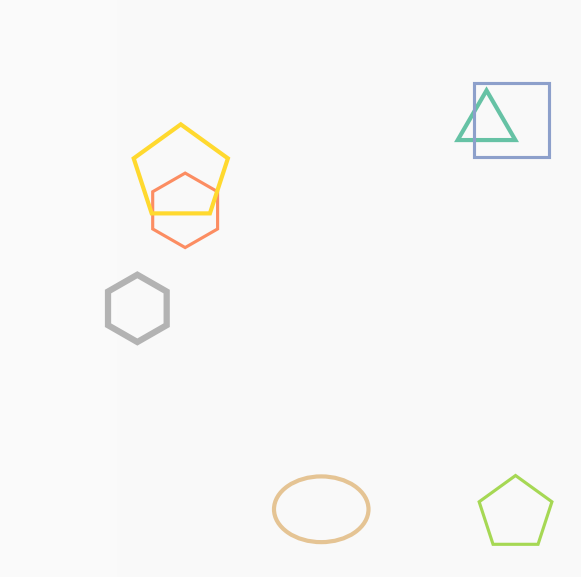[{"shape": "triangle", "thickness": 2, "radius": 0.29, "center": [0.837, 0.785]}, {"shape": "hexagon", "thickness": 1.5, "radius": 0.32, "center": [0.319, 0.635]}, {"shape": "square", "thickness": 1.5, "radius": 0.32, "center": [0.881, 0.791]}, {"shape": "pentagon", "thickness": 1.5, "radius": 0.33, "center": [0.887, 0.11]}, {"shape": "pentagon", "thickness": 2, "radius": 0.43, "center": [0.311, 0.699]}, {"shape": "oval", "thickness": 2, "radius": 0.41, "center": [0.553, 0.117]}, {"shape": "hexagon", "thickness": 3, "radius": 0.29, "center": [0.236, 0.465]}]